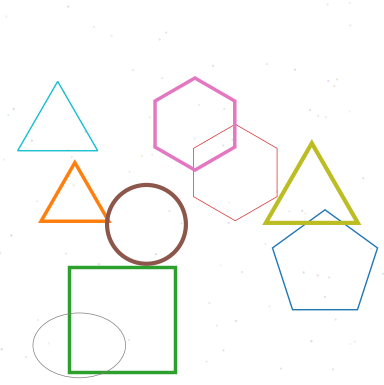[{"shape": "pentagon", "thickness": 1, "radius": 0.72, "center": [0.844, 0.312]}, {"shape": "triangle", "thickness": 2.5, "radius": 0.51, "center": [0.194, 0.476]}, {"shape": "square", "thickness": 2.5, "radius": 0.69, "center": [0.316, 0.17]}, {"shape": "hexagon", "thickness": 0.5, "radius": 0.63, "center": [0.611, 0.552]}, {"shape": "circle", "thickness": 3, "radius": 0.51, "center": [0.38, 0.417]}, {"shape": "hexagon", "thickness": 2.5, "radius": 0.6, "center": [0.506, 0.678]}, {"shape": "oval", "thickness": 0.5, "radius": 0.6, "center": [0.206, 0.103]}, {"shape": "triangle", "thickness": 3, "radius": 0.69, "center": [0.81, 0.49]}, {"shape": "triangle", "thickness": 1, "radius": 0.6, "center": [0.15, 0.668]}]